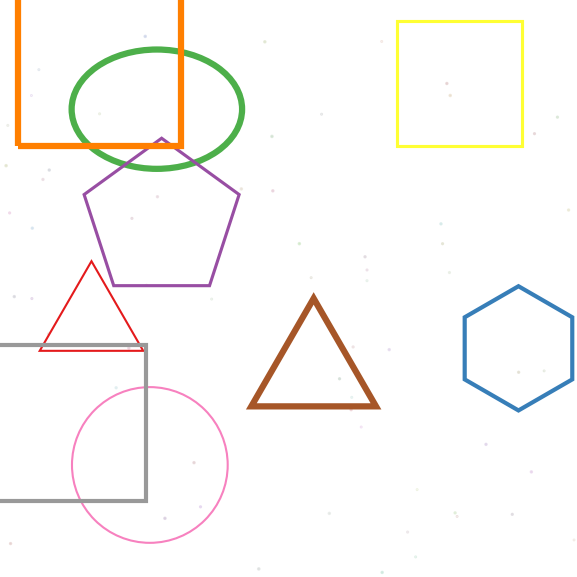[{"shape": "triangle", "thickness": 1, "radius": 0.52, "center": [0.158, 0.443]}, {"shape": "hexagon", "thickness": 2, "radius": 0.54, "center": [0.898, 0.396]}, {"shape": "oval", "thickness": 3, "radius": 0.74, "center": [0.272, 0.81]}, {"shape": "pentagon", "thickness": 1.5, "radius": 0.71, "center": [0.28, 0.619]}, {"shape": "square", "thickness": 3, "radius": 0.7, "center": [0.172, 0.886]}, {"shape": "square", "thickness": 1.5, "radius": 0.54, "center": [0.795, 0.855]}, {"shape": "triangle", "thickness": 3, "radius": 0.62, "center": [0.543, 0.358]}, {"shape": "circle", "thickness": 1, "radius": 0.67, "center": [0.259, 0.194]}, {"shape": "square", "thickness": 2, "radius": 0.67, "center": [0.118, 0.267]}]